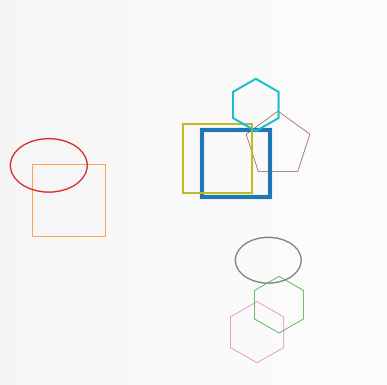[{"shape": "square", "thickness": 3, "radius": 0.44, "center": [0.608, 0.575]}, {"shape": "square", "thickness": 0.5, "radius": 0.47, "center": [0.176, 0.48]}, {"shape": "hexagon", "thickness": 0.5, "radius": 0.37, "center": [0.72, 0.209]}, {"shape": "oval", "thickness": 1, "radius": 0.5, "center": [0.126, 0.57]}, {"shape": "pentagon", "thickness": 0.5, "radius": 0.43, "center": [0.717, 0.625]}, {"shape": "hexagon", "thickness": 0.5, "radius": 0.4, "center": [0.663, 0.137]}, {"shape": "oval", "thickness": 1, "radius": 0.42, "center": [0.692, 0.324]}, {"shape": "square", "thickness": 1.5, "radius": 0.44, "center": [0.562, 0.588]}, {"shape": "hexagon", "thickness": 1.5, "radius": 0.34, "center": [0.66, 0.727]}]